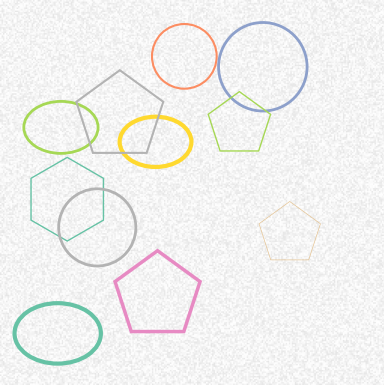[{"shape": "hexagon", "thickness": 1, "radius": 0.54, "center": [0.175, 0.483]}, {"shape": "oval", "thickness": 3, "radius": 0.56, "center": [0.15, 0.134]}, {"shape": "circle", "thickness": 1.5, "radius": 0.42, "center": [0.479, 0.854]}, {"shape": "circle", "thickness": 2, "radius": 0.57, "center": [0.683, 0.827]}, {"shape": "pentagon", "thickness": 2.5, "radius": 0.58, "center": [0.409, 0.233]}, {"shape": "pentagon", "thickness": 1, "radius": 0.43, "center": [0.622, 0.677]}, {"shape": "oval", "thickness": 2, "radius": 0.48, "center": [0.158, 0.669]}, {"shape": "oval", "thickness": 3, "radius": 0.47, "center": [0.404, 0.632]}, {"shape": "pentagon", "thickness": 0.5, "radius": 0.42, "center": [0.753, 0.393]}, {"shape": "circle", "thickness": 2, "radius": 0.5, "center": [0.253, 0.409]}, {"shape": "pentagon", "thickness": 1.5, "radius": 0.59, "center": [0.311, 0.699]}]